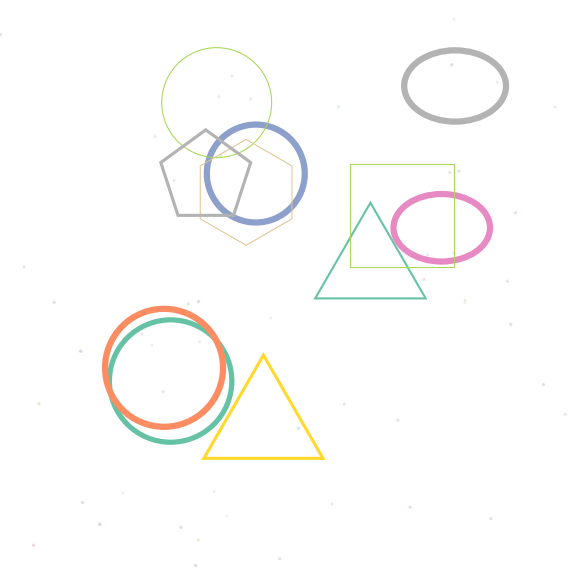[{"shape": "circle", "thickness": 2.5, "radius": 0.53, "center": [0.295, 0.339]}, {"shape": "triangle", "thickness": 1, "radius": 0.55, "center": [0.641, 0.538]}, {"shape": "circle", "thickness": 3, "radius": 0.51, "center": [0.284, 0.362]}, {"shape": "circle", "thickness": 3, "radius": 0.42, "center": [0.443, 0.699]}, {"shape": "oval", "thickness": 3, "radius": 0.42, "center": [0.765, 0.605]}, {"shape": "square", "thickness": 0.5, "radius": 0.45, "center": [0.696, 0.626]}, {"shape": "circle", "thickness": 0.5, "radius": 0.48, "center": [0.375, 0.821]}, {"shape": "triangle", "thickness": 1.5, "radius": 0.6, "center": [0.456, 0.265]}, {"shape": "hexagon", "thickness": 0.5, "radius": 0.46, "center": [0.426, 0.666]}, {"shape": "pentagon", "thickness": 1.5, "radius": 0.41, "center": [0.356, 0.692]}, {"shape": "oval", "thickness": 3, "radius": 0.44, "center": [0.788, 0.85]}]